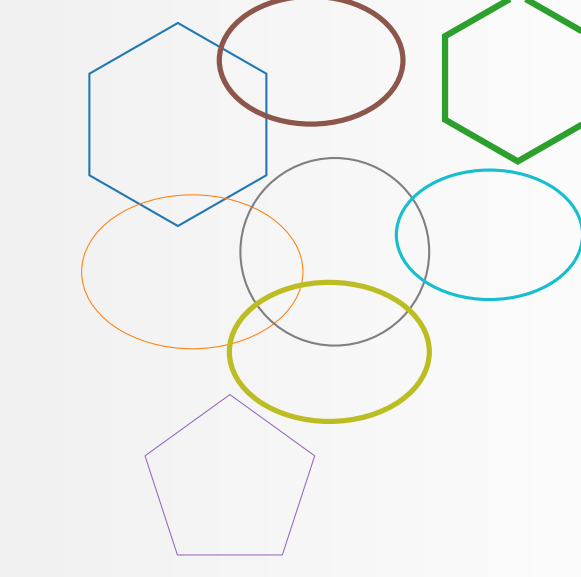[{"shape": "hexagon", "thickness": 1, "radius": 0.88, "center": [0.306, 0.784]}, {"shape": "oval", "thickness": 0.5, "radius": 0.95, "center": [0.331, 0.529]}, {"shape": "hexagon", "thickness": 3, "radius": 0.72, "center": [0.891, 0.864]}, {"shape": "pentagon", "thickness": 0.5, "radius": 0.77, "center": [0.395, 0.162]}, {"shape": "oval", "thickness": 2.5, "radius": 0.79, "center": [0.535, 0.895]}, {"shape": "circle", "thickness": 1, "radius": 0.81, "center": [0.576, 0.563]}, {"shape": "oval", "thickness": 2.5, "radius": 0.86, "center": [0.567, 0.39]}, {"shape": "oval", "thickness": 1.5, "radius": 0.8, "center": [0.842, 0.593]}]